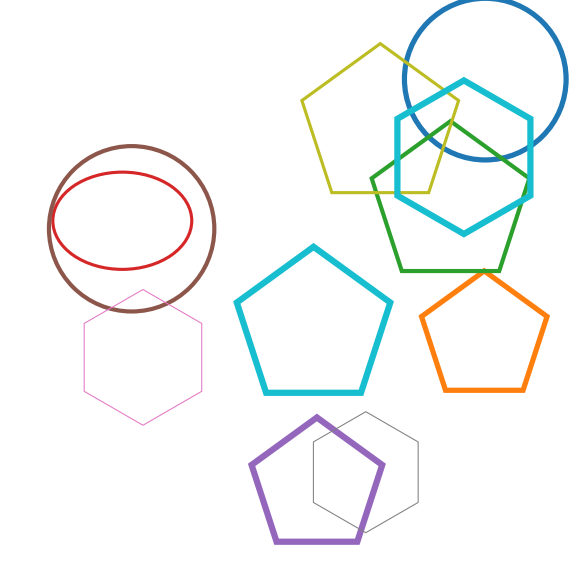[{"shape": "circle", "thickness": 2.5, "radius": 0.7, "center": [0.84, 0.862]}, {"shape": "pentagon", "thickness": 2.5, "radius": 0.57, "center": [0.839, 0.416]}, {"shape": "pentagon", "thickness": 2, "radius": 0.72, "center": [0.78, 0.646]}, {"shape": "oval", "thickness": 1.5, "radius": 0.6, "center": [0.212, 0.617]}, {"shape": "pentagon", "thickness": 3, "radius": 0.59, "center": [0.549, 0.157]}, {"shape": "circle", "thickness": 2, "radius": 0.72, "center": [0.228, 0.603]}, {"shape": "hexagon", "thickness": 0.5, "radius": 0.59, "center": [0.248, 0.38]}, {"shape": "hexagon", "thickness": 0.5, "radius": 0.52, "center": [0.633, 0.181]}, {"shape": "pentagon", "thickness": 1.5, "radius": 0.71, "center": [0.658, 0.781]}, {"shape": "pentagon", "thickness": 3, "radius": 0.7, "center": [0.543, 0.432]}, {"shape": "hexagon", "thickness": 3, "radius": 0.66, "center": [0.803, 0.727]}]